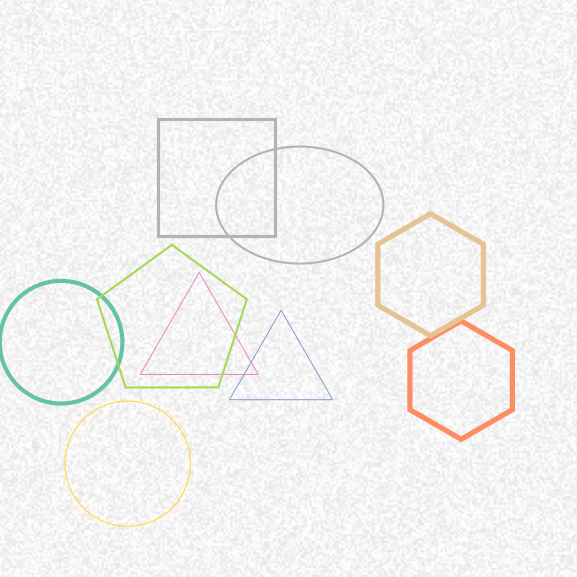[{"shape": "circle", "thickness": 2, "radius": 0.53, "center": [0.106, 0.407]}, {"shape": "hexagon", "thickness": 2.5, "radius": 0.51, "center": [0.799, 0.341]}, {"shape": "triangle", "thickness": 0.5, "radius": 0.52, "center": [0.487, 0.359]}, {"shape": "triangle", "thickness": 0.5, "radius": 0.59, "center": [0.345, 0.41]}, {"shape": "pentagon", "thickness": 1, "radius": 0.68, "center": [0.298, 0.439]}, {"shape": "circle", "thickness": 0.5, "radius": 0.54, "center": [0.221, 0.196]}, {"shape": "hexagon", "thickness": 2.5, "radius": 0.53, "center": [0.746, 0.523]}, {"shape": "square", "thickness": 1.5, "radius": 0.51, "center": [0.375, 0.692]}, {"shape": "oval", "thickness": 1, "radius": 0.72, "center": [0.519, 0.644]}]